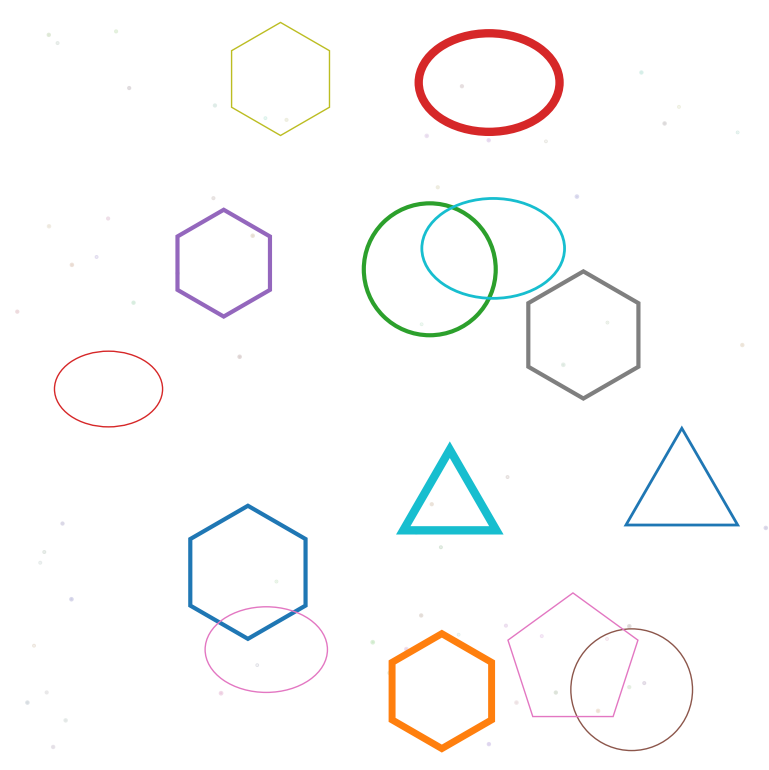[{"shape": "hexagon", "thickness": 1.5, "radius": 0.43, "center": [0.322, 0.257]}, {"shape": "triangle", "thickness": 1, "radius": 0.42, "center": [0.885, 0.36]}, {"shape": "hexagon", "thickness": 2.5, "radius": 0.37, "center": [0.574, 0.102]}, {"shape": "circle", "thickness": 1.5, "radius": 0.43, "center": [0.558, 0.65]}, {"shape": "oval", "thickness": 0.5, "radius": 0.35, "center": [0.141, 0.495]}, {"shape": "oval", "thickness": 3, "radius": 0.46, "center": [0.635, 0.893]}, {"shape": "hexagon", "thickness": 1.5, "radius": 0.35, "center": [0.291, 0.658]}, {"shape": "circle", "thickness": 0.5, "radius": 0.4, "center": [0.82, 0.104]}, {"shape": "oval", "thickness": 0.5, "radius": 0.4, "center": [0.346, 0.156]}, {"shape": "pentagon", "thickness": 0.5, "radius": 0.44, "center": [0.744, 0.141]}, {"shape": "hexagon", "thickness": 1.5, "radius": 0.41, "center": [0.758, 0.565]}, {"shape": "hexagon", "thickness": 0.5, "radius": 0.37, "center": [0.364, 0.897]}, {"shape": "oval", "thickness": 1, "radius": 0.46, "center": [0.641, 0.677]}, {"shape": "triangle", "thickness": 3, "radius": 0.35, "center": [0.584, 0.346]}]